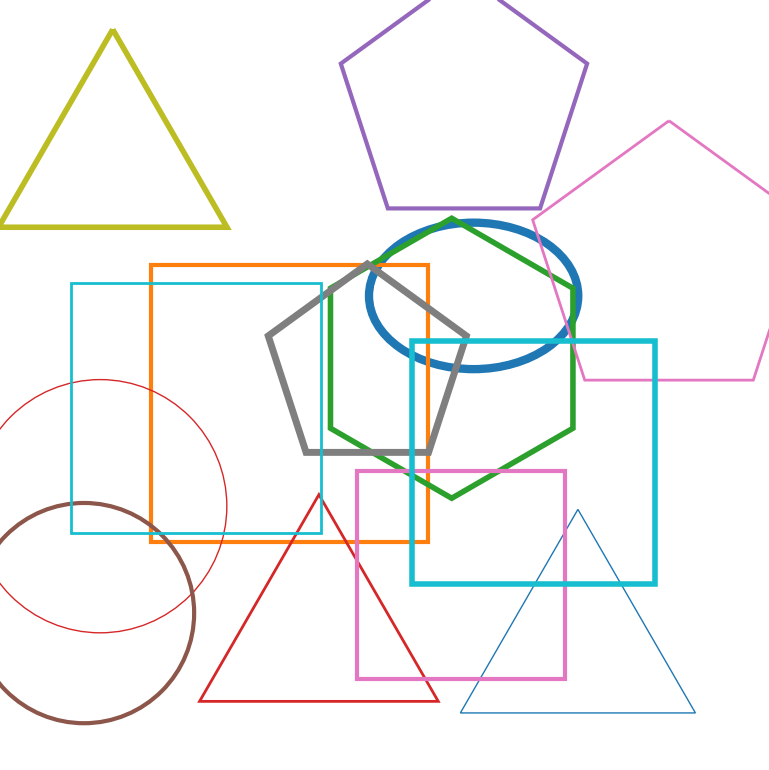[{"shape": "oval", "thickness": 3, "radius": 0.68, "center": [0.615, 0.616]}, {"shape": "triangle", "thickness": 0.5, "radius": 0.88, "center": [0.751, 0.162]}, {"shape": "square", "thickness": 1.5, "radius": 0.9, "center": [0.376, 0.476]}, {"shape": "hexagon", "thickness": 2, "radius": 0.91, "center": [0.587, 0.535]}, {"shape": "circle", "thickness": 0.5, "radius": 0.82, "center": [0.13, 0.343]}, {"shape": "triangle", "thickness": 1, "radius": 0.89, "center": [0.414, 0.179]}, {"shape": "pentagon", "thickness": 1.5, "radius": 0.84, "center": [0.603, 0.865]}, {"shape": "circle", "thickness": 1.5, "radius": 0.72, "center": [0.109, 0.204]}, {"shape": "square", "thickness": 1.5, "radius": 0.68, "center": [0.599, 0.253]}, {"shape": "pentagon", "thickness": 1, "radius": 0.93, "center": [0.869, 0.657]}, {"shape": "pentagon", "thickness": 2.5, "radius": 0.68, "center": [0.477, 0.522]}, {"shape": "triangle", "thickness": 2, "radius": 0.86, "center": [0.146, 0.791]}, {"shape": "square", "thickness": 2, "radius": 0.79, "center": [0.693, 0.399]}, {"shape": "square", "thickness": 1, "radius": 0.81, "center": [0.254, 0.47]}]